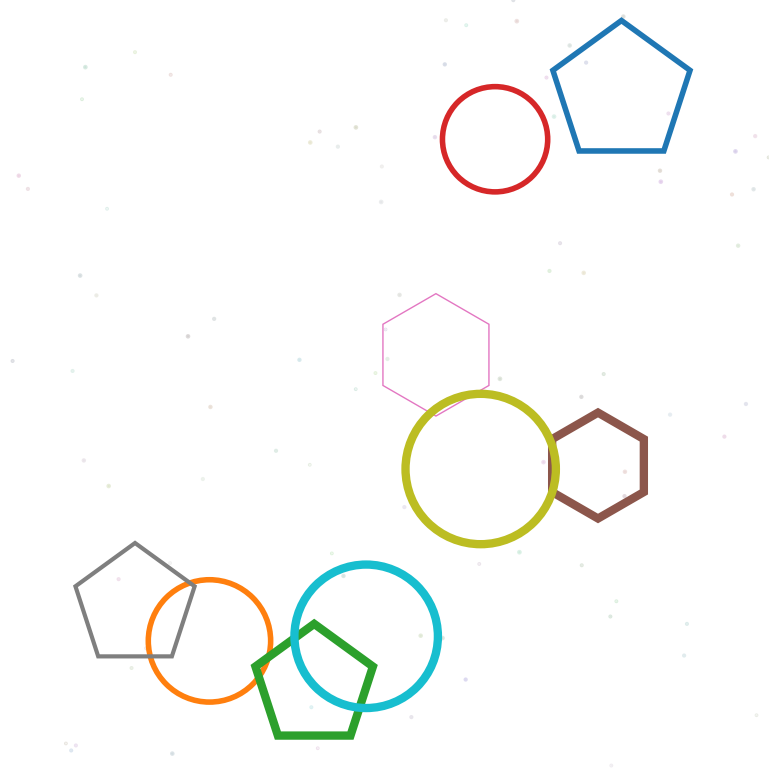[{"shape": "pentagon", "thickness": 2, "radius": 0.47, "center": [0.807, 0.88]}, {"shape": "circle", "thickness": 2, "radius": 0.4, "center": [0.272, 0.168]}, {"shape": "pentagon", "thickness": 3, "radius": 0.4, "center": [0.408, 0.11]}, {"shape": "circle", "thickness": 2, "radius": 0.34, "center": [0.643, 0.819]}, {"shape": "hexagon", "thickness": 3, "radius": 0.34, "center": [0.777, 0.395]}, {"shape": "hexagon", "thickness": 0.5, "radius": 0.4, "center": [0.566, 0.539]}, {"shape": "pentagon", "thickness": 1.5, "radius": 0.41, "center": [0.175, 0.213]}, {"shape": "circle", "thickness": 3, "radius": 0.49, "center": [0.624, 0.391]}, {"shape": "circle", "thickness": 3, "radius": 0.47, "center": [0.476, 0.174]}]